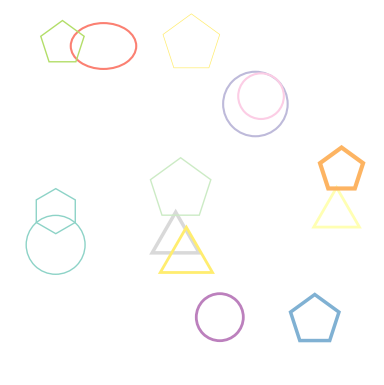[{"shape": "circle", "thickness": 1, "radius": 0.38, "center": [0.144, 0.364]}, {"shape": "hexagon", "thickness": 1, "radius": 0.29, "center": [0.145, 0.452]}, {"shape": "triangle", "thickness": 2, "radius": 0.34, "center": [0.874, 0.444]}, {"shape": "circle", "thickness": 1.5, "radius": 0.42, "center": [0.663, 0.73]}, {"shape": "oval", "thickness": 1.5, "radius": 0.43, "center": [0.269, 0.88]}, {"shape": "pentagon", "thickness": 2.5, "radius": 0.33, "center": [0.818, 0.169]}, {"shape": "pentagon", "thickness": 3, "radius": 0.29, "center": [0.887, 0.558]}, {"shape": "pentagon", "thickness": 1, "radius": 0.3, "center": [0.162, 0.887]}, {"shape": "circle", "thickness": 1.5, "radius": 0.3, "center": [0.678, 0.75]}, {"shape": "triangle", "thickness": 2.5, "radius": 0.35, "center": [0.456, 0.378]}, {"shape": "circle", "thickness": 2, "radius": 0.31, "center": [0.571, 0.176]}, {"shape": "pentagon", "thickness": 1, "radius": 0.41, "center": [0.469, 0.508]}, {"shape": "pentagon", "thickness": 0.5, "radius": 0.39, "center": [0.497, 0.887]}, {"shape": "triangle", "thickness": 2, "radius": 0.39, "center": [0.484, 0.331]}]